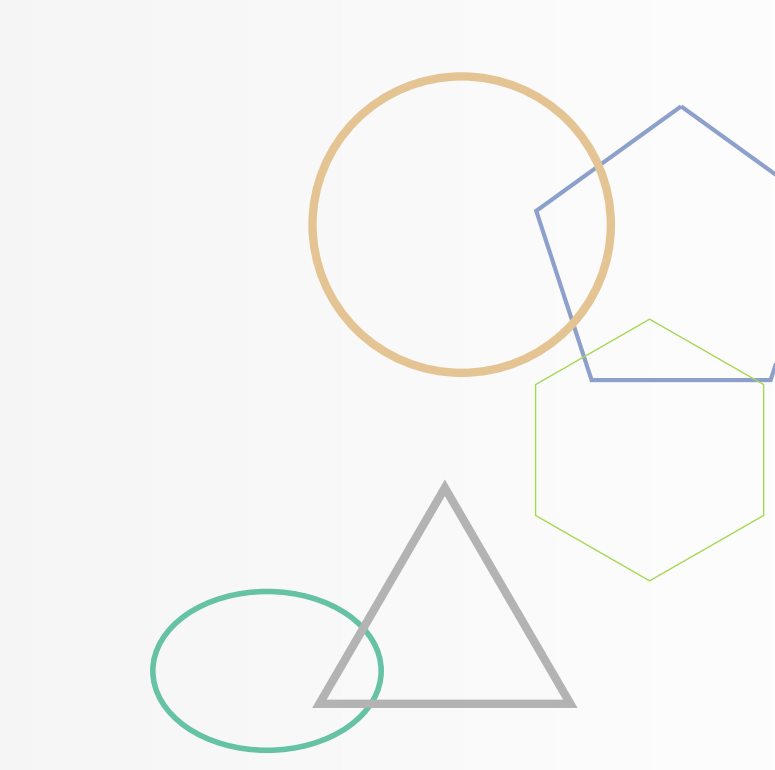[{"shape": "oval", "thickness": 2, "radius": 0.74, "center": [0.345, 0.129]}, {"shape": "pentagon", "thickness": 1.5, "radius": 0.98, "center": [0.879, 0.665]}, {"shape": "hexagon", "thickness": 0.5, "radius": 0.85, "center": [0.838, 0.416]}, {"shape": "circle", "thickness": 3, "radius": 0.96, "center": [0.596, 0.708]}, {"shape": "triangle", "thickness": 3, "radius": 0.93, "center": [0.574, 0.179]}]